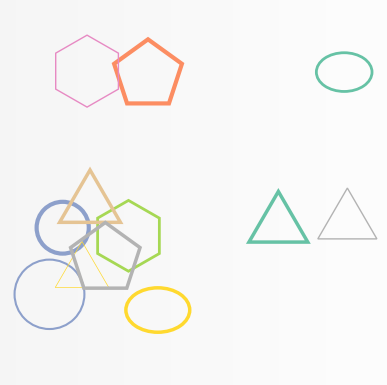[{"shape": "triangle", "thickness": 2.5, "radius": 0.44, "center": [0.718, 0.415]}, {"shape": "oval", "thickness": 2, "radius": 0.36, "center": [0.888, 0.813]}, {"shape": "pentagon", "thickness": 3, "radius": 0.46, "center": [0.382, 0.806]}, {"shape": "circle", "thickness": 1.5, "radius": 0.45, "center": [0.128, 0.236]}, {"shape": "circle", "thickness": 3, "radius": 0.34, "center": [0.162, 0.409]}, {"shape": "hexagon", "thickness": 1, "radius": 0.47, "center": [0.225, 0.815]}, {"shape": "hexagon", "thickness": 2, "radius": 0.46, "center": [0.332, 0.387]}, {"shape": "triangle", "thickness": 0.5, "radius": 0.4, "center": [0.212, 0.293]}, {"shape": "oval", "thickness": 2.5, "radius": 0.41, "center": [0.407, 0.195]}, {"shape": "triangle", "thickness": 2.5, "radius": 0.45, "center": [0.232, 0.468]}, {"shape": "pentagon", "thickness": 2.5, "radius": 0.47, "center": [0.272, 0.328]}, {"shape": "triangle", "thickness": 1, "radius": 0.44, "center": [0.896, 0.424]}]